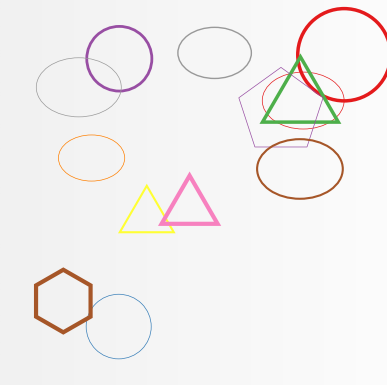[{"shape": "circle", "thickness": 2.5, "radius": 0.6, "center": [0.888, 0.858]}, {"shape": "oval", "thickness": 0.5, "radius": 0.53, "center": [0.782, 0.739]}, {"shape": "circle", "thickness": 0.5, "radius": 0.42, "center": [0.306, 0.152]}, {"shape": "triangle", "thickness": 2.5, "radius": 0.56, "center": [0.775, 0.739]}, {"shape": "pentagon", "thickness": 0.5, "radius": 0.57, "center": [0.725, 0.711]}, {"shape": "circle", "thickness": 2, "radius": 0.42, "center": [0.308, 0.847]}, {"shape": "oval", "thickness": 0.5, "radius": 0.43, "center": [0.236, 0.59]}, {"shape": "triangle", "thickness": 1.5, "radius": 0.4, "center": [0.379, 0.437]}, {"shape": "hexagon", "thickness": 3, "radius": 0.41, "center": [0.163, 0.218]}, {"shape": "oval", "thickness": 1.5, "radius": 0.55, "center": [0.774, 0.561]}, {"shape": "triangle", "thickness": 3, "radius": 0.42, "center": [0.489, 0.46]}, {"shape": "oval", "thickness": 1, "radius": 0.47, "center": [0.554, 0.863]}, {"shape": "oval", "thickness": 0.5, "radius": 0.55, "center": [0.203, 0.773]}]